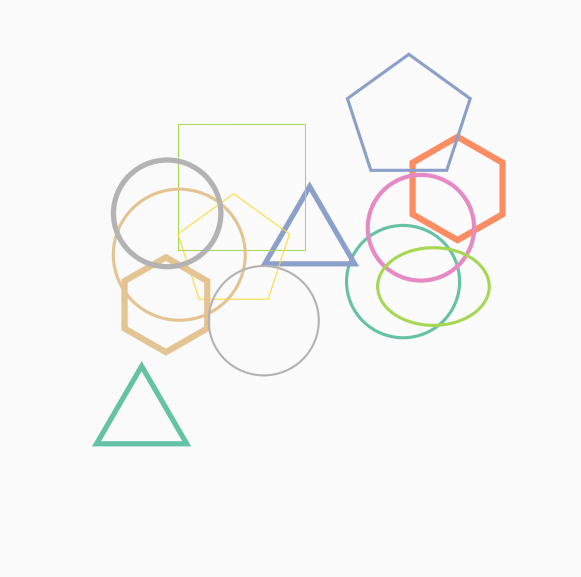[{"shape": "circle", "thickness": 1.5, "radius": 0.49, "center": [0.693, 0.512]}, {"shape": "triangle", "thickness": 2.5, "radius": 0.45, "center": [0.244, 0.275]}, {"shape": "hexagon", "thickness": 3, "radius": 0.45, "center": [0.787, 0.673]}, {"shape": "pentagon", "thickness": 1.5, "radius": 0.56, "center": [0.703, 0.794]}, {"shape": "triangle", "thickness": 2.5, "radius": 0.45, "center": [0.533, 0.587]}, {"shape": "circle", "thickness": 2, "radius": 0.46, "center": [0.724, 0.605]}, {"shape": "square", "thickness": 0.5, "radius": 0.55, "center": [0.415, 0.675]}, {"shape": "oval", "thickness": 1.5, "radius": 0.48, "center": [0.746, 0.503]}, {"shape": "pentagon", "thickness": 0.5, "radius": 0.5, "center": [0.402, 0.563]}, {"shape": "circle", "thickness": 1.5, "radius": 0.57, "center": [0.308, 0.558]}, {"shape": "hexagon", "thickness": 3, "radius": 0.41, "center": [0.285, 0.471]}, {"shape": "circle", "thickness": 2.5, "radius": 0.46, "center": [0.288, 0.63]}, {"shape": "circle", "thickness": 1, "radius": 0.47, "center": [0.454, 0.444]}]